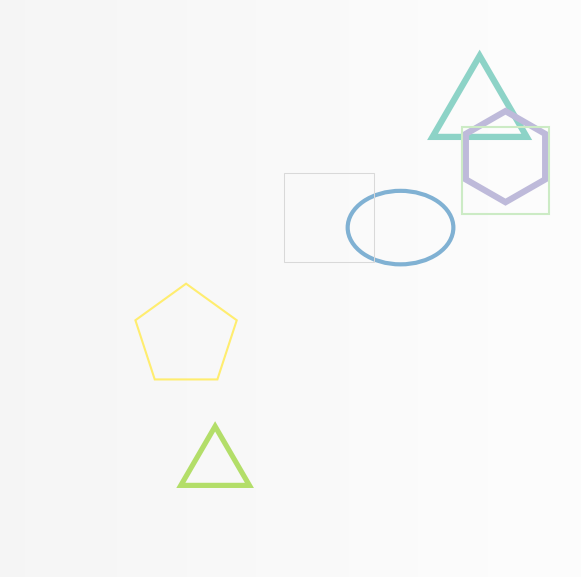[{"shape": "triangle", "thickness": 3, "radius": 0.47, "center": [0.825, 0.809]}, {"shape": "hexagon", "thickness": 3, "radius": 0.39, "center": [0.87, 0.728]}, {"shape": "oval", "thickness": 2, "radius": 0.45, "center": [0.689, 0.605]}, {"shape": "triangle", "thickness": 2.5, "radius": 0.34, "center": [0.37, 0.193]}, {"shape": "square", "thickness": 0.5, "radius": 0.39, "center": [0.566, 0.622]}, {"shape": "square", "thickness": 1, "radius": 0.37, "center": [0.87, 0.703]}, {"shape": "pentagon", "thickness": 1, "radius": 0.46, "center": [0.32, 0.416]}]